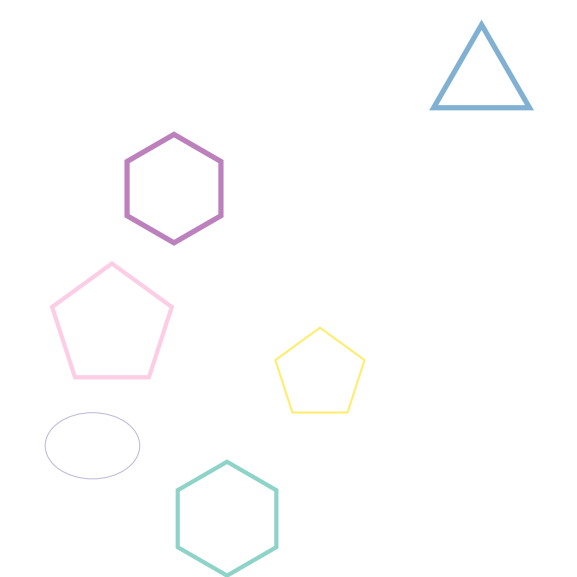[{"shape": "hexagon", "thickness": 2, "radius": 0.49, "center": [0.393, 0.101]}, {"shape": "oval", "thickness": 0.5, "radius": 0.41, "center": [0.16, 0.227]}, {"shape": "triangle", "thickness": 2.5, "radius": 0.48, "center": [0.834, 0.86]}, {"shape": "pentagon", "thickness": 2, "radius": 0.54, "center": [0.194, 0.434]}, {"shape": "hexagon", "thickness": 2.5, "radius": 0.47, "center": [0.301, 0.673]}, {"shape": "pentagon", "thickness": 1, "radius": 0.41, "center": [0.554, 0.35]}]